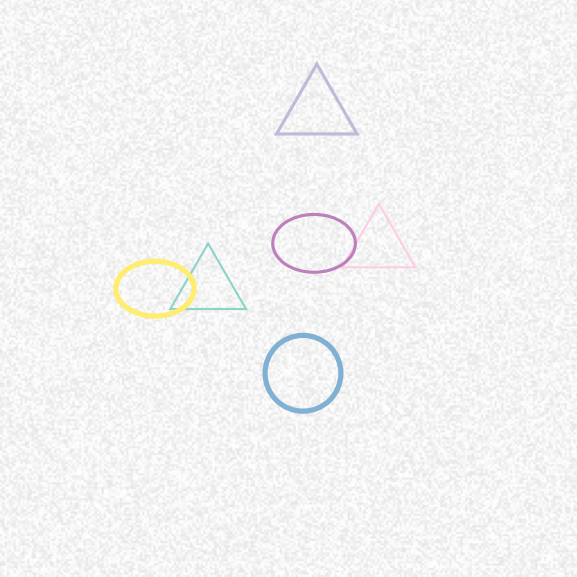[{"shape": "triangle", "thickness": 1, "radius": 0.38, "center": [0.36, 0.502]}, {"shape": "triangle", "thickness": 1.5, "radius": 0.4, "center": [0.549, 0.807]}, {"shape": "circle", "thickness": 2.5, "radius": 0.33, "center": [0.525, 0.353]}, {"shape": "triangle", "thickness": 1, "radius": 0.37, "center": [0.656, 0.573]}, {"shape": "oval", "thickness": 1.5, "radius": 0.36, "center": [0.544, 0.578]}, {"shape": "oval", "thickness": 2.5, "radius": 0.34, "center": [0.268, 0.499]}]